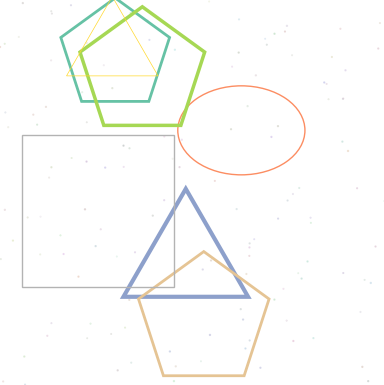[{"shape": "pentagon", "thickness": 2, "radius": 0.74, "center": [0.299, 0.857]}, {"shape": "oval", "thickness": 1, "radius": 0.83, "center": [0.627, 0.661]}, {"shape": "triangle", "thickness": 3, "radius": 0.93, "center": [0.483, 0.323]}, {"shape": "pentagon", "thickness": 2.5, "radius": 0.85, "center": [0.37, 0.812]}, {"shape": "triangle", "thickness": 0.5, "radius": 0.69, "center": [0.292, 0.872]}, {"shape": "pentagon", "thickness": 2, "radius": 0.89, "center": [0.529, 0.168]}, {"shape": "square", "thickness": 1, "radius": 0.99, "center": [0.255, 0.451]}]